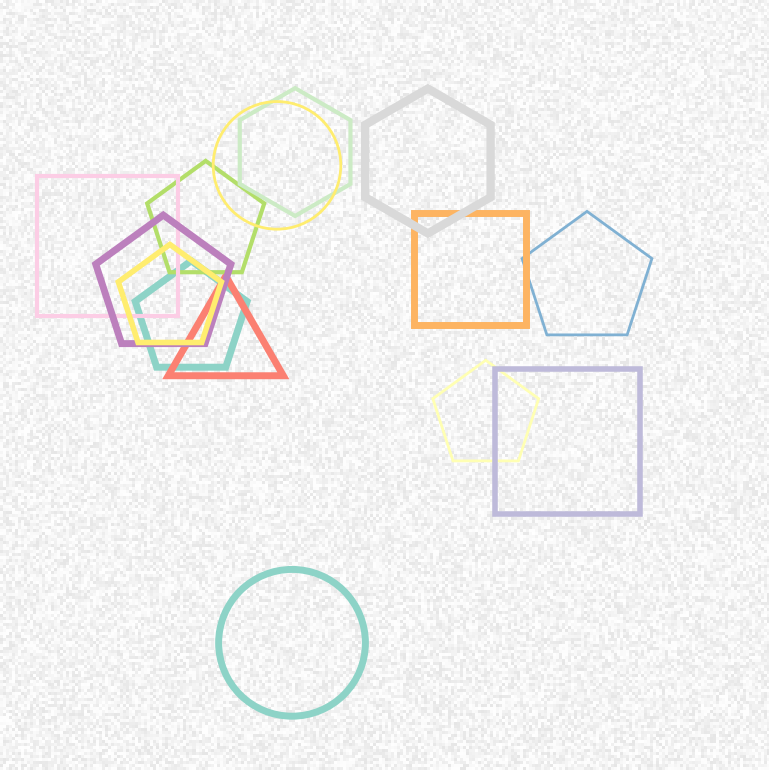[{"shape": "pentagon", "thickness": 2.5, "radius": 0.38, "center": [0.248, 0.585]}, {"shape": "circle", "thickness": 2.5, "radius": 0.48, "center": [0.379, 0.165]}, {"shape": "pentagon", "thickness": 1, "radius": 0.36, "center": [0.631, 0.46]}, {"shape": "square", "thickness": 2, "radius": 0.47, "center": [0.737, 0.426]}, {"shape": "triangle", "thickness": 2.5, "radius": 0.43, "center": [0.293, 0.555]}, {"shape": "pentagon", "thickness": 1, "radius": 0.44, "center": [0.762, 0.637]}, {"shape": "square", "thickness": 2.5, "radius": 0.36, "center": [0.61, 0.651]}, {"shape": "pentagon", "thickness": 1.5, "radius": 0.4, "center": [0.267, 0.711]}, {"shape": "square", "thickness": 1.5, "radius": 0.46, "center": [0.139, 0.681]}, {"shape": "hexagon", "thickness": 3, "radius": 0.47, "center": [0.556, 0.791]}, {"shape": "pentagon", "thickness": 2.5, "radius": 0.46, "center": [0.212, 0.628]}, {"shape": "hexagon", "thickness": 1.5, "radius": 0.42, "center": [0.383, 0.803]}, {"shape": "circle", "thickness": 1, "radius": 0.41, "center": [0.36, 0.785]}, {"shape": "pentagon", "thickness": 2, "radius": 0.35, "center": [0.221, 0.612]}]